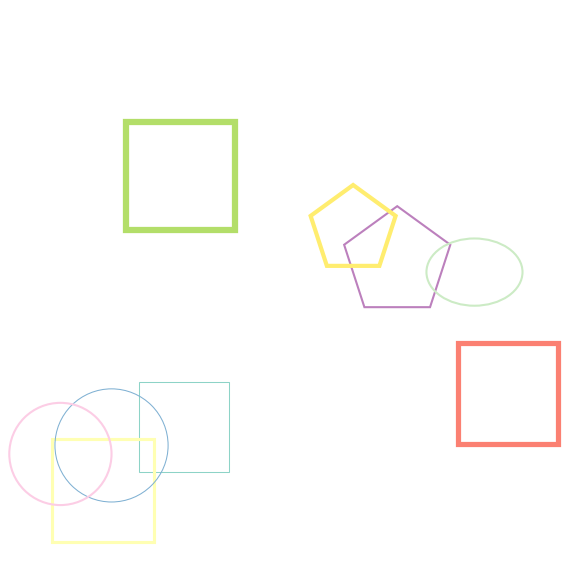[{"shape": "square", "thickness": 0.5, "radius": 0.39, "center": [0.319, 0.26]}, {"shape": "square", "thickness": 1.5, "radius": 0.45, "center": [0.178, 0.15]}, {"shape": "square", "thickness": 2.5, "radius": 0.43, "center": [0.879, 0.318]}, {"shape": "circle", "thickness": 0.5, "radius": 0.49, "center": [0.193, 0.228]}, {"shape": "square", "thickness": 3, "radius": 0.47, "center": [0.313, 0.694]}, {"shape": "circle", "thickness": 1, "radius": 0.44, "center": [0.105, 0.213]}, {"shape": "pentagon", "thickness": 1, "radius": 0.48, "center": [0.688, 0.545]}, {"shape": "oval", "thickness": 1, "radius": 0.42, "center": [0.822, 0.528]}, {"shape": "pentagon", "thickness": 2, "radius": 0.39, "center": [0.611, 0.601]}]